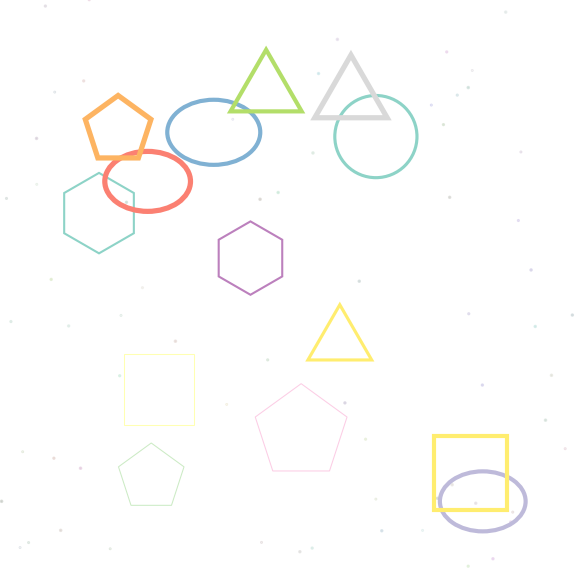[{"shape": "circle", "thickness": 1.5, "radius": 0.36, "center": [0.651, 0.763]}, {"shape": "hexagon", "thickness": 1, "radius": 0.35, "center": [0.171, 0.63]}, {"shape": "square", "thickness": 0.5, "radius": 0.31, "center": [0.275, 0.325]}, {"shape": "oval", "thickness": 2, "radius": 0.37, "center": [0.836, 0.131]}, {"shape": "oval", "thickness": 2.5, "radius": 0.37, "center": [0.256, 0.685]}, {"shape": "oval", "thickness": 2, "radius": 0.4, "center": [0.37, 0.77]}, {"shape": "pentagon", "thickness": 2.5, "radius": 0.3, "center": [0.205, 0.774]}, {"shape": "triangle", "thickness": 2, "radius": 0.36, "center": [0.461, 0.842]}, {"shape": "pentagon", "thickness": 0.5, "radius": 0.42, "center": [0.521, 0.251]}, {"shape": "triangle", "thickness": 2.5, "radius": 0.36, "center": [0.608, 0.831]}, {"shape": "hexagon", "thickness": 1, "radius": 0.32, "center": [0.434, 0.552]}, {"shape": "pentagon", "thickness": 0.5, "radius": 0.3, "center": [0.262, 0.172]}, {"shape": "triangle", "thickness": 1.5, "radius": 0.32, "center": [0.588, 0.408]}, {"shape": "square", "thickness": 2, "radius": 0.32, "center": [0.815, 0.18]}]